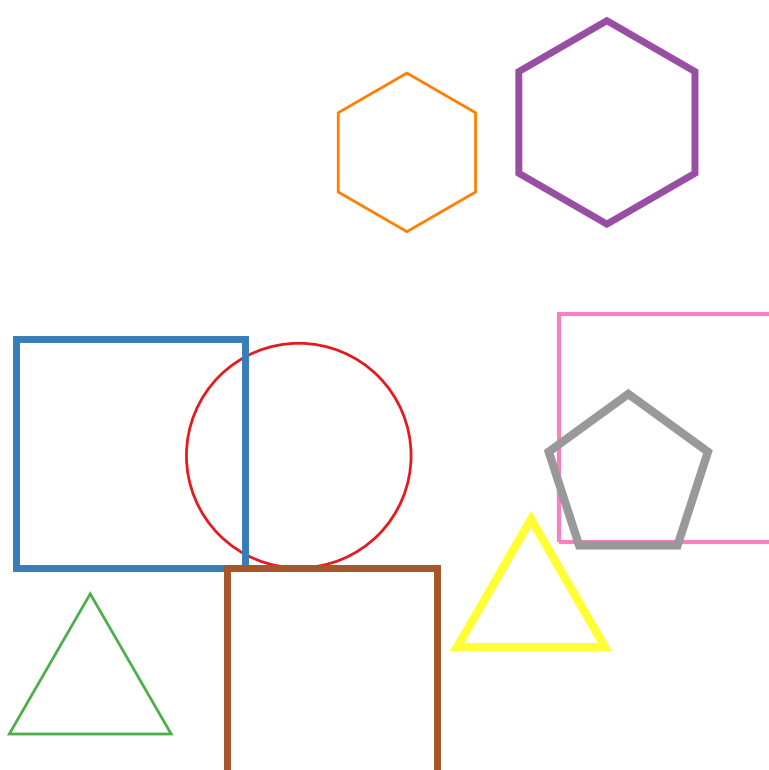[{"shape": "circle", "thickness": 1, "radius": 0.73, "center": [0.388, 0.408]}, {"shape": "square", "thickness": 2.5, "radius": 0.74, "center": [0.17, 0.411]}, {"shape": "triangle", "thickness": 1, "radius": 0.61, "center": [0.117, 0.107]}, {"shape": "hexagon", "thickness": 2.5, "radius": 0.66, "center": [0.788, 0.841]}, {"shape": "hexagon", "thickness": 1, "radius": 0.51, "center": [0.528, 0.802]}, {"shape": "triangle", "thickness": 3, "radius": 0.55, "center": [0.69, 0.215]}, {"shape": "square", "thickness": 2.5, "radius": 0.68, "center": [0.431, 0.126]}, {"shape": "square", "thickness": 1.5, "radius": 0.74, "center": [0.874, 0.444]}, {"shape": "pentagon", "thickness": 3, "radius": 0.54, "center": [0.816, 0.38]}]